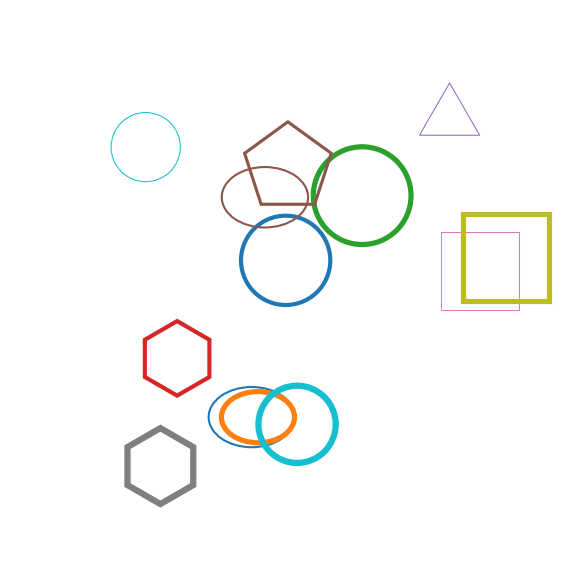[{"shape": "circle", "thickness": 2, "radius": 0.39, "center": [0.495, 0.548]}, {"shape": "oval", "thickness": 1, "radius": 0.37, "center": [0.436, 0.277]}, {"shape": "oval", "thickness": 2.5, "radius": 0.32, "center": [0.447, 0.277]}, {"shape": "circle", "thickness": 2.5, "radius": 0.42, "center": [0.627, 0.66]}, {"shape": "hexagon", "thickness": 2, "radius": 0.32, "center": [0.307, 0.379]}, {"shape": "triangle", "thickness": 0.5, "radius": 0.3, "center": [0.778, 0.795]}, {"shape": "pentagon", "thickness": 1.5, "radius": 0.39, "center": [0.499, 0.709]}, {"shape": "oval", "thickness": 1, "radius": 0.37, "center": [0.459, 0.658]}, {"shape": "square", "thickness": 0.5, "radius": 0.34, "center": [0.832, 0.53]}, {"shape": "hexagon", "thickness": 3, "radius": 0.33, "center": [0.278, 0.192]}, {"shape": "square", "thickness": 2.5, "radius": 0.37, "center": [0.876, 0.553]}, {"shape": "circle", "thickness": 0.5, "radius": 0.3, "center": [0.252, 0.744]}, {"shape": "circle", "thickness": 3, "radius": 0.33, "center": [0.514, 0.264]}]